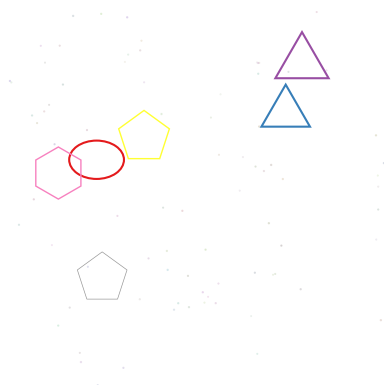[{"shape": "oval", "thickness": 1.5, "radius": 0.36, "center": [0.251, 0.585]}, {"shape": "triangle", "thickness": 1.5, "radius": 0.36, "center": [0.742, 0.707]}, {"shape": "triangle", "thickness": 1.5, "radius": 0.4, "center": [0.784, 0.837]}, {"shape": "pentagon", "thickness": 1, "radius": 0.35, "center": [0.374, 0.644]}, {"shape": "hexagon", "thickness": 1, "radius": 0.34, "center": [0.152, 0.551]}, {"shape": "pentagon", "thickness": 0.5, "radius": 0.34, "center": [0.265, 0.278]}]